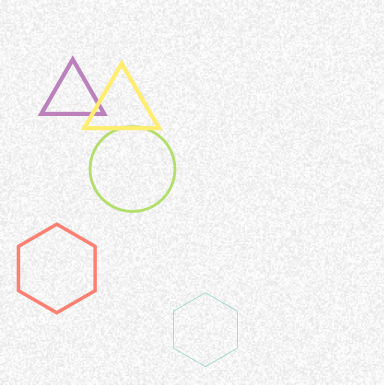[{"shape": "hexagon", "thickness": 0.5, "radius": 0.48, "center": [0.534, 0.144]}, {"shape": "hexagon", "thickness": 2.5, "radius": 0.57, "center": [0.147, 0.303]}, {"shape": "circle", "thickness": 2, "radius": 0.55, "center": [0.344, 0.561]}, {"shape": "triangle", "thickness": 3, "radius": 0.47, "center": [0.189, 0.751]}, {"shape": "triangle", "thickness": 3, "radius": 0.56, "center": [0.316, 0.723]}]